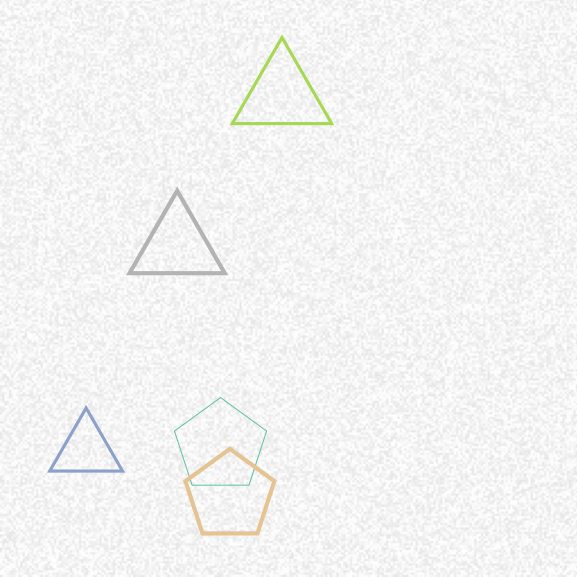[{"shape": "pentagon", "thickness": 0.5, "radius": 0.42, "center": [0.382, 0.227]}, {"shape": "triangle", "thickness": 1.5, "radius": 0.36, "center": [0.149, 0.22]}, {"shape": "triangle", "thickness": 1.5, "radius": 0.5, "center": [0.488, 0.835]}, {"shape": "pentagon", "thickness": 2, "radius": 0.4, "center": [0.398, 0.141]}, {"shape": "triangle", "thickness": 2, "radius": 0.48, "center": [0.307, 0.574]}]